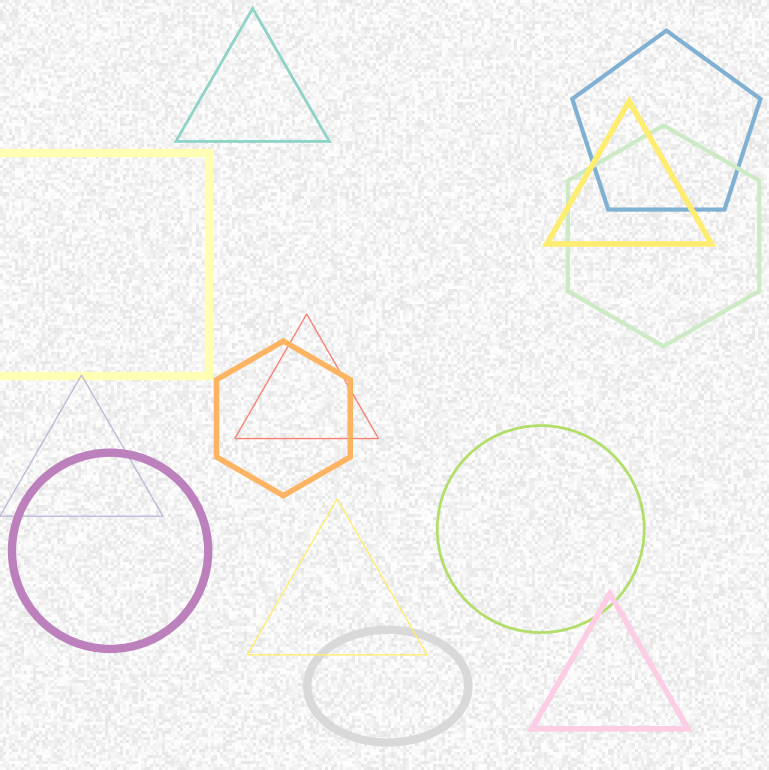[{"shape": "triangle", "thickness": 1, "radius": 0.58, "center": [0.328, 0.874]}, {"shape": "square", "thickness": 3, "radius": 0.72, "center": [0.127, 0.657]}, {"shape": "triangle", "thickness": 0.5, "radius": 0.61, "center": [0.106, 0.391]}, {"shape": "triangle", "thickness": 0.5, "radius": 0.54, "center": [0.398, 0.484]}, {"shape": "pentagon", "thickness": 1.5, "radius": 0.64, "center": [0.865, 0.832]}, {"shape": "hexagon", "thickness": 2, "radius": 0.5, "center": [0.368, 0.457]}, {"shape": "circle", "thickness": 1, "radius": 0.67, "center": [0.702, 0.313]}, {"shape": "triangle", "thickness": 2, "radius": 0.59, "center": [0.792, 0.112]}, {"shape": "oval", "thickness": 3, "radius": 0.52, "center": [0.504, 0.109]}, {"shape": "circle", "thickness": 3, "radius": 0.64, "center": [0.143, 0.285]}, {"shape": "hexagon", "thickness": 1.5, "radius": 0.72, "center": [0.862, 0.694]}, {"shape": "triangle", "thickness": 2, "radius": 0.62, "center": [0.817, 0.745]}, {"shape": "triangle", "thickness": 0.5, "radius": 0.67, "center": [0.438, 0.217]}]